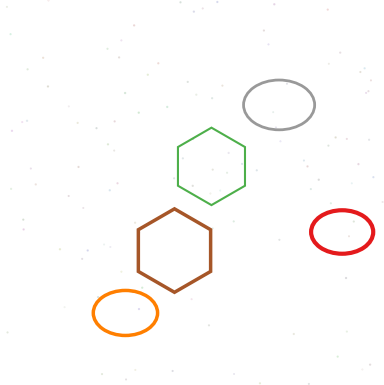[{"shape": "oval", "thickness": 3, "radius": 0.4, "center": [0.889, 0.397]}, {"shape": "hexagon", "thickness": 1.5, "radius": 0.5, "center": [0.549, 0.568]}, {"shape": "oval", "thickness": 2.5, "radius": 0.42, "center": [0.326, 0.187]}, {"shape": "hexagon", "thickness": 2.5, "radius": 0.54, "center": [0.453, 0.349]}, {"shape": "oval", "thickness": 2, "radius": 0.46, "center": [0.725, 0.727]}]